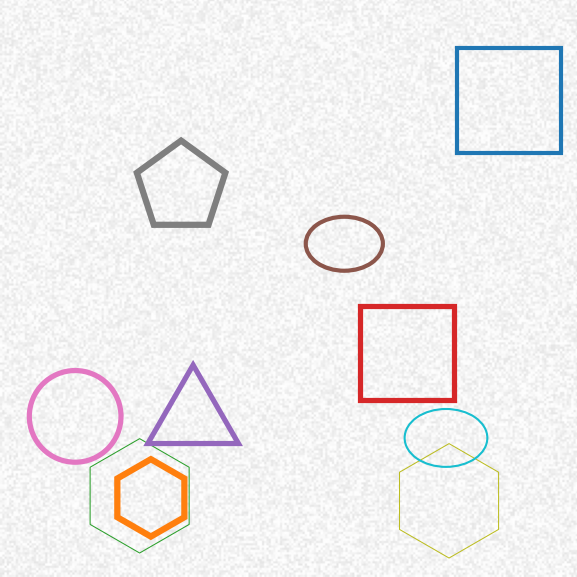[{"shape": "square", "thickness": 2, "radius": 0.45, "center": [0.881, 0.825]}, {"shape": "hexagon", "thickness": 3, "radius": 0.34, "center": [0.261, 0.137]}, {"shape": "hexagon", "thickness": 0.5, "radius": 0.5, "center": [0.242, 0.141]}, {"shape": "square", "thickness": 2.5, "radius": 0.41, "center": [0.705, 0.388]}, {"shape": "triangle", "thickness": 2.5, "radius": 0.45, "center": [0.334, 0.276]}, {"shape": "oval", "thickness": 2, "radius": 0.33, "center": [0.596, 0.577]}, {"shape": "circle", "thickness": 2.5, "radius": 0.4, "center": [0.13, 0.278]}, {"shape": "pentagon", "thickness": 3, "radius": 0.4, "center": [0.314, 0.675]}, {"shape": "hexagon", "thickness": 0.5, "radius": 0.5, "center": [0.778, 0.132]}, {"shape": "oval", "thickness": 1, "radius": 0.36, "center": [0.772, 0.241]}]